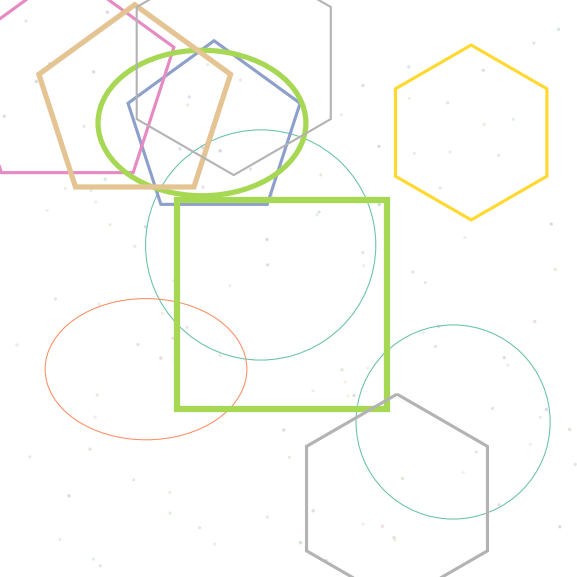[{"shape": "circle", "thickness": 0.5, "radius": 1.0, "center": [0.451, 0.575]}, {"shape": "circle", "thickness": 0.5, "radius": 0.84, "center": [0.785, 0.268]}, {"shape": "oval", "thickness": 0.5, "radius": 0.87, "center": [0.253, 0.36]}, {"shape": "pentagon", "thickness": 1.5, "radius": 0.78, "center": [0.371, 0.772]}, {"shape": "pentagon", "thickness": 1.5, "radius": 0.97, "center": [0.117, 0.857]}, {"shape": "oval", "thickness": 2.5, "radius": 0.9, "center": [0.35, 0.786]}, {"shape": "square", "thickness": 3, "radius": 0.91, "center": [0.488, 0.471]}, {"shape": "hexagon", "thickness": 1.5, "radius": 0.76, "center": [0.816, 0.77]}, {"shape": "pentagon", "thickness": 2.5, "radius": 0.87, "center": [0.233, 0.817]}, {"shape": "hexagon", "thickness": 1.5, "radius": 0.9, "center": [0.687, 0.136]}, {"shape": "hexagon", "thickness": 1, "radius": 0.97, "center": [0.405, 0.89]}]